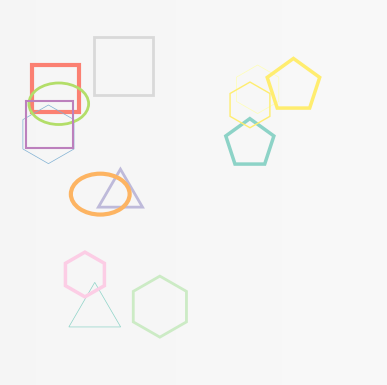[{"shape": "pentagon", "thickness": 2.5, "radius": 0.33, "center": [0.645, 0.627]}, {"shape": "triangle", "thickness": 0.5, "radius": 0.39, "center": [0.245, 0.189]}, {"shape": "hexagon", "thickness": 0.5, "radius": 0.32, "center": [0.665, 0.768]}, {"shape": "triangle", "thickness": 2, "radius": 0.33, "center": [0.311, 0.495]}, {"shape": "square", "thickness": 3, "radius": 0.3, "center": [0.144, 0.77]}, {"shape": "hexagon", "thickness": 0.5, "radius": 0.38, "center": [0.125, 0.651]}, {"shape": "oval", "thickness": 3, "radius": 0.38, "center": [0.259, 0.496]}, {"shape": "oval", "thickness": 2, "radius": 0.39, "center": [0.152, 0.731]}, {"shape": "hexagon", "thickness": 2.5, "radius": 0.29, "center": [0.219, 0.287]}, {"shape": "square", "thickness": 2, "radius": 0.38, "center": [0.319, 0.828]}, {"shape": "square", "thickness": 1.5, "radius": 0.3, "center": [0.129, 0.678]}, {"shape": "hexagon", "thickness": 2, "radius": 0.4, "center": [0.413, 0.204]}, {"shape": "pentagon", "thickness": 2.5, "radius": 0.36, "center": [0.757, 0.777]}, {"shape": "hexagon", "thickness": 1, "radius": 0.3, "center": [0.645, 0.728]}]